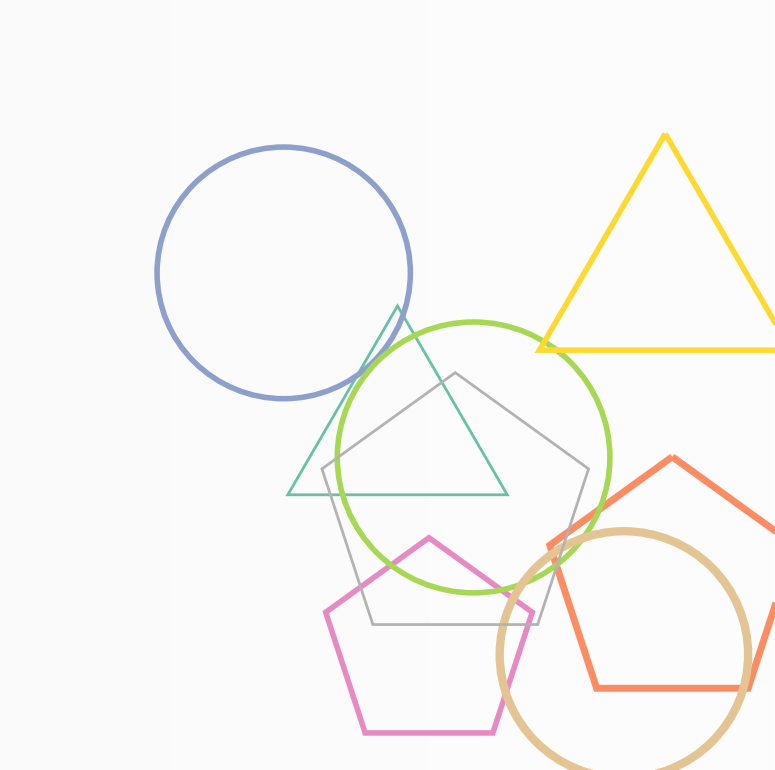[{"shape": "triangle", "thickness": 1, "radius": 0.82, "center": [0.513, 0.439]}, {"shape": "pentagon", "thickness": 2.5, "radius": 0.83, "center": [0.868, 0.241]}, {"shape": "circle", "thickness": 2, "radius": 0.82, "center": [0.366, 0.646]}, {"shape": "pentagon", "thickness": 2, "radius": 0.7, "center": [0.554, 0.162]}, {"shape": "circle", "thickness": 2, "radius": 0.88, "center": [0.611, 0.406]}, {"shape": "triangle", "thickness": 2, "radius": 0.94, "center": [0.858, 0.639]}, {"shape": "circle", "thickness": 3, "radius": 0.8, "center": [0.805, 0.15]}, {"shape": "pentagon", "thickness": 1, "radius": 0.9, "center": [0.587, 0.335]}]